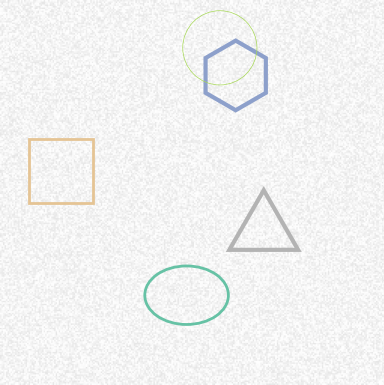[{"shape": "oval", "thickness": 2, "radius": 0.54, "center": [0.485, 0.233]}, {"shape": "hexagon", "thickness": 3, "radius": 0.45, "center": [0.612, 0.804]}, {"shape": "circle", "thickness": 0.5, "radius": 0.48, "center": [0.571, 0.876]}, {"shape": "square", "thickness": 2, "radius": 0.41, "center": [0.159, 0.556]}, {"shape": "triangle", "thickness": 3, "radius": 0.52, "center": [0.685, 0.403]}]